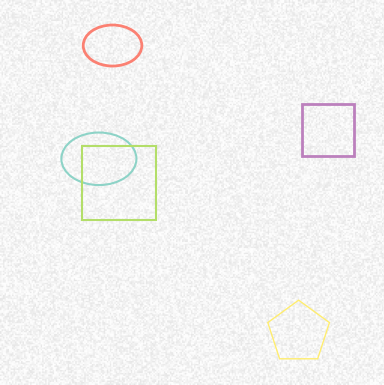[{"shape": "oval", "thickness": 1.5, "radius": 0.49, "center": [0.257, 0.588]}, {"shape": "oval", "thickness": 2, "radius": 0.38, "center": [0.292, 0.882]}, {"shape": "square", "thickness": 1.5, "radius": 0.48, "center": [0.309, 0.524]}, {"shape": "square", "thickness": 2, "radius": 0.34, "center": [0.852, 0.663]}, {"shape": "pentagon", "thickness": 1, "radius": 0.42, "center": [0.776, 0.136]}]